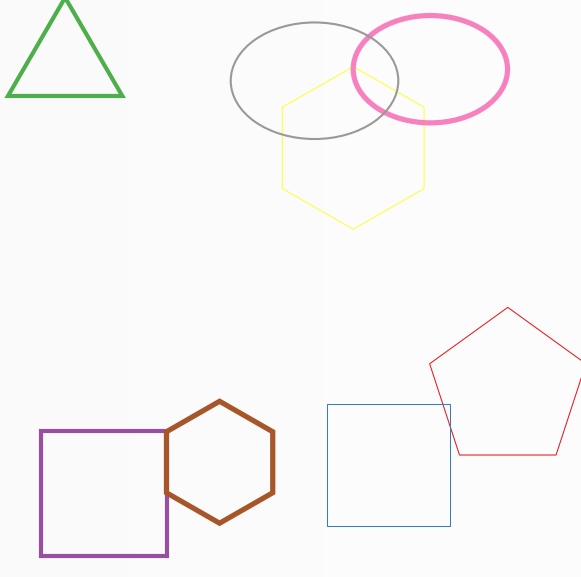[{"shape": "pentagon", "thickness": 0.5, "radius": 0.71, "center": [0.874, 0.326]}, {"shape": "square", "thickness": 0.5, "radius": 0.53, "center": [0.668, 0.194]}, {"shape": "triangle", "thickness": 2, "radius": 0.57, "center": [0.112, 0.89]}, {"shape": "square", "thickness": 2, "radius": 0.54, "center": [0.178, 0.145]}, {"shape": "hexagon", "thickness": 0.5, "radius": 0.7, "center": [0.608, 0.743]}, {"shape": "hexagon", "thickness": 2.5, "radius": 0.53, "center": [0.378, 0.199]}, {"shape": "oval", "thickness": 2.5, "radius": 0.66, "center": [0.74, 0.879]}, {"shape": "oval", "thickness": 1, "radius": 0.72, "center": [0.541, 0.859]}]